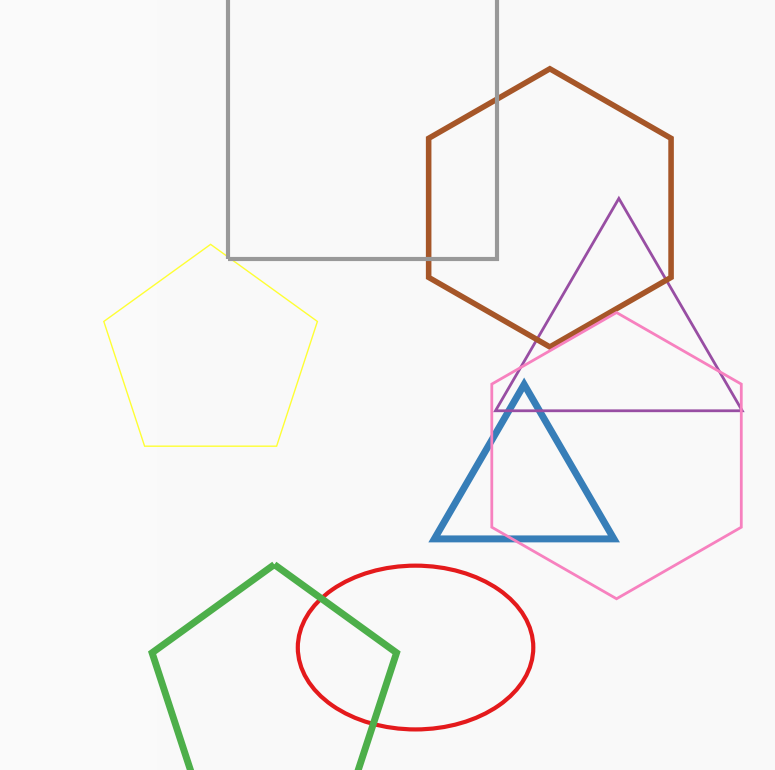[{"shape": "oval", "thickness": 1.5, "radius": 0.76, "center": [0.536, 0.159]}, {"shape": "triangle", "thickness": 2.5, "radius": 0.67, "center": [0.676, 0.367]}, {"shape": "pentagon", "thickness": 2.5, "radius": 0.83, "center": [0.354, 0.101]}, {"shape": "triangle", "thickness": 1, "radius": 0.92, "center": [0.799, 0.558]}, {"shape": "pentagon", "thickness": 0.5, "radius": 0.72, "center": [0.272, 0.538]}, {"shape": "hexagon", "thickness": 2, "radius": 0.9, "center": [0.71, 0.73]}, {"shape": "hexagon", "thickness": 1, "radius": 0.93, "center": [0.796, 0.408]}, {"shape": "square", "thickness": 1.5, "radius": 0.87, "center": [0.468, 0.837]}]